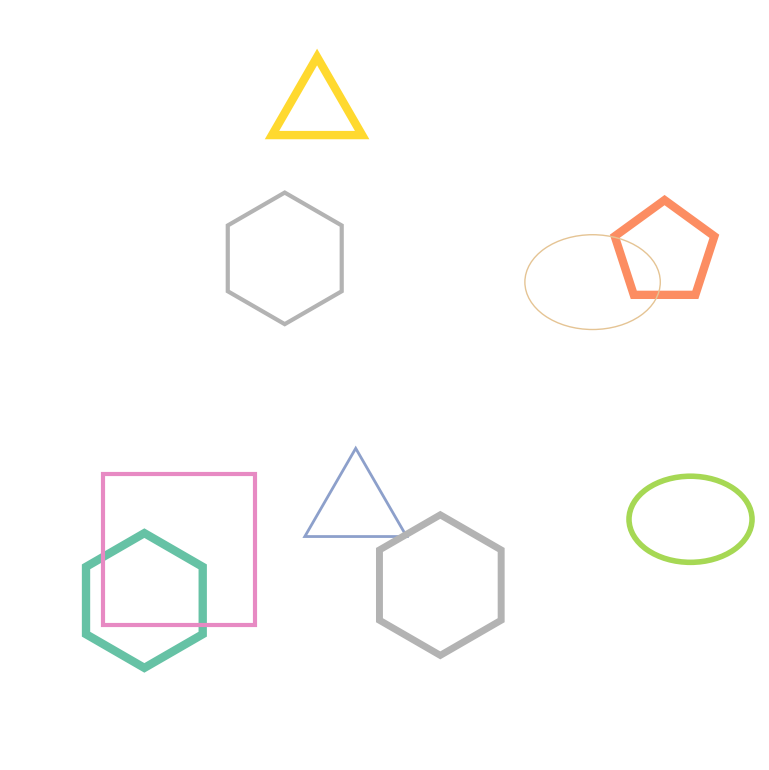[{"shape": "hexagon", "thickness": 3, "radius": 0.44, "center": [0.187, 0.22]}, {"shape": "pentagon", "thickness": 3, "radius": 0.34, "center": [0.863, 0.672]}, {"shape": "triangle", "thickness": 1, "radius": 0.38, "center": [0.462, 0.341]}, {"shape": "square", "thickness": 1.5, "radius": 0.49, "center": [0.232, 0.286]}, {"shape": "oval", "thickness": 2, "radius": 0.4, "center": [0.897, 0.326]}, {"shape": "triangle", "thickness": 3, "radius": 0.34, "center": [0.412, 0.858]}, {"shape": "oval", "thickness": 0.5, "radius": 0.44, "center": [0.77, 0.634]}, {"shape": "hexagon", "thickness": 2.5, "radius": 0.46, "center": [0.572, 0.24]}, {"shape": "hexagon", "thickness": 1.5, "radius": 0.43, "center": [0.37, 0.664]}]